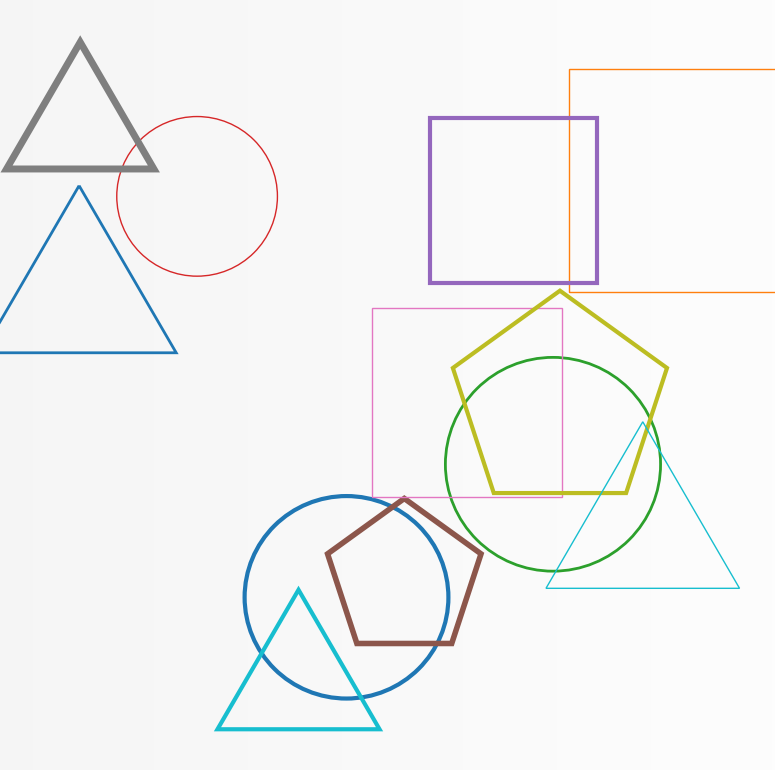[{"shape": "circle", "thickness": 1.5, "radius": 0.66, "center": [0.447, 0.224]}, {"shape": "triangle", "thickness": 1, "radius": 0.72, "center": [0.102, 0.614]}, {"shape": "square", "thickness": 0.5, "radius": 0.72, "center": [0.879, 0.766]}, {"shape": "circle", "thickness": 1, "radius": 0.69, "center": [0.714, 0.397]}, {"shape": "circle", "thickness": 0.5, "radius": 0.52, "center": [0.254, 0.745]}, {"shape": "square", "thickness": 1.5, "radius": 0.54, "center": [0.663, 0.74]}, {"shape": "pentagon", "thickness": 2, "radius": 0.52, "center": [0.522, 0.249]}, {"shape": "square", "thickness": 0.5, "radius": 0.61, "center": [0.602, 0.478]}, {"shape": "triangle", "thickness": 2.5, "radius": 0.55, "center": [0.103, 0.835]}, {"shape": "pentagon", "thickness": 1.5, "radius": 0.73, "center": [0.722, 0.477]}, {"shape": "triangle", "thickness": 1.5, "radius": 0.6, "center": [0.385, 0.113]}, {"shape": "triangle", "thickness": 0.5, "radius": 0.72, "center": [0.829, 0.308]}]